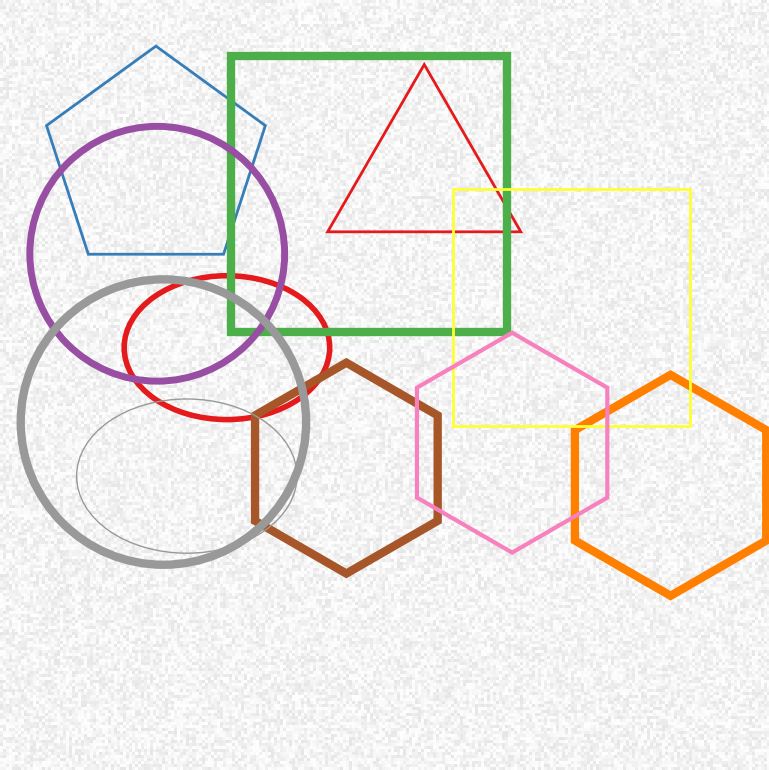[{"shape": "triangle", "thickness": 1, "radius": 0.72, "center": [0.551, 0.771]}, {"shape": "oval", "thickness": 2, "radius": 0.67, "center": [0.295, 0.549]}, {"shape": "pentagon", "thickness": 1, "radius": 0.75, "center": [0.203, 0.791]}, {"shape": "square", "thickness": 3, "radius": 0.9, "center": [0.479, 0.748]}, {"shape": "circle", "thickness": 2.5, "radius": 0.83, "center": [0.204, 0.67]}, {"shape": "hexagon", "thickness": 3, "radius": 0.72, "center": [0.871, 0.37]}, {"shape": "square", "thickness": 1, "radius": 0.77, "center": [0.742, 0.601]}, {"shape": "hexagon", "thickness": 3, "radius": 0.68, "center": [0.45, 0.392]}, {"shape": "hexagon", "thickness": 1.5, "radius": 0.71, "center": [0.665, 0.425]}, {"shape": "oval", "thickness": 0.5, "radius": 0.72, "center": [0.243, 0.382]}, {"shape": "circle", "thickness": 3, "radius": 0.93, "center": [0.212, 0.452]}]